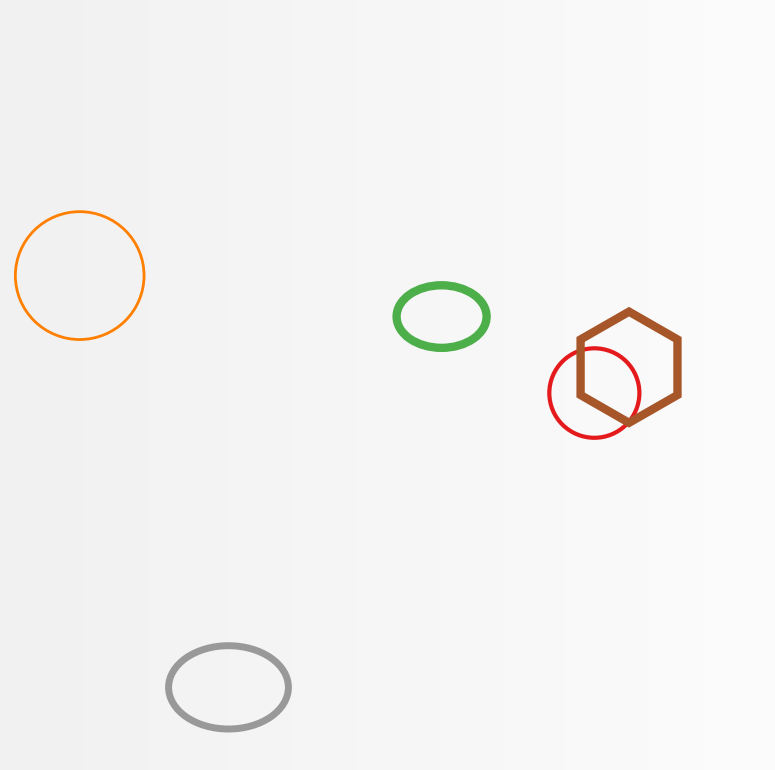[{"shape": "circle", "thickness": 1.5, "radius": 0.29, "center": [0.767, 0.49]}, {"shape": "oval", "thickness": 3, "radius": 0.29, "center": [0.57, 0.589]}, {"shape": "circle", "thickness": 1, "radius": 0.42, "center": [0.103, 0.642]}, {"shape": "hexagon", "thickness": 3, "radius": 0.36, "center": [0.812, 0.523]}, {"shape": "oval", "thickness": 2.5, "radius": 0.39, "center": [0.295, 0.107]}]